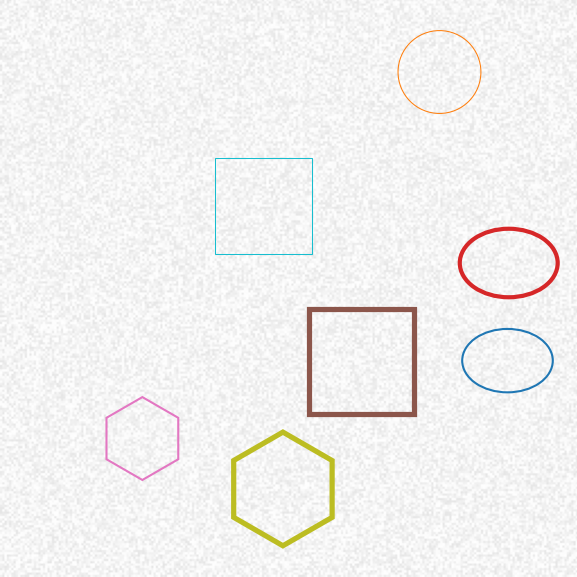[{"shape": "oval", "thickness": 1, "radius": 0.39, "center": [0.879, 0.375]}, {"shape": "circle", "thickness": 0.5, "radius": 0.36, "center": [0.761, 0.874]}, {"shape": "oval", "thickness": 2, "radius": 0.42, "center": [0.881, 0.544]}, {"shape": "square", "thickness": 2.5, "radius": 0.46, "center": [0.626, 0.373]}, {"shape": "hexagon", "thickness": 1, "radius": 0.36, "center": [0.247, 0.24]}, {"shape": "hexagon", "thickness": 2.5, "radius": 0.49, "center": [0.49, 0.152]}, {"shape": "square", "thickness": 0.5, "radius": 0.42, "center": [0.456, 0.642]}]